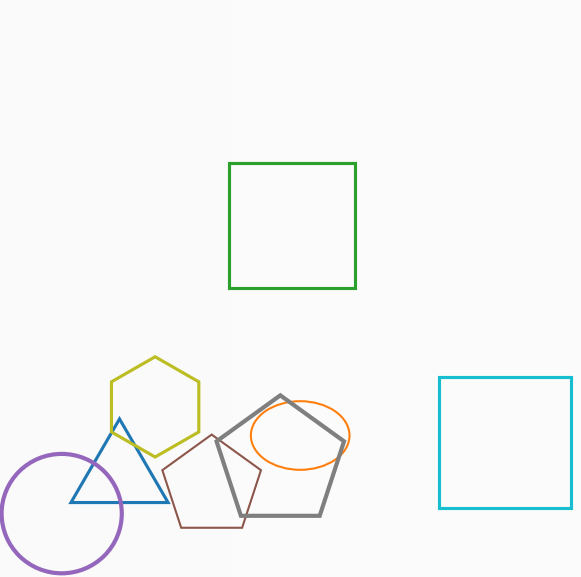[{"shape": "triangle", "thickness": 1.5, "radius": 0.48, "center": [0.206, 0.177]}, {"shape": "oval", "thickness": 1, "radius": 0.42, "center": [0.516, 0.245]}, {"shape": "square", "thickness": 1.5, "radius": 0.54, "center": [0.502, 0.609]}, {"shape": "circle", "thickness": 2, "radius": 0.52, "center": [0.106, 0.11]}, {"shape": "pentagon", "thickness": 1, "radius": 0.45, "center": [0.364, 0.157]}, {"shape": "pentagon", "thickness": 2, "radius": 0.58, "center": [0.482, 0.199]}, {"shape": "hexagon", "thickness": 1.5, "radius": 0.43, "center": [0.267, 0.295]}, {"shape": "square", "thickness": 1.5, "radius": 0.57, "center": [0.869, 0.233]}]